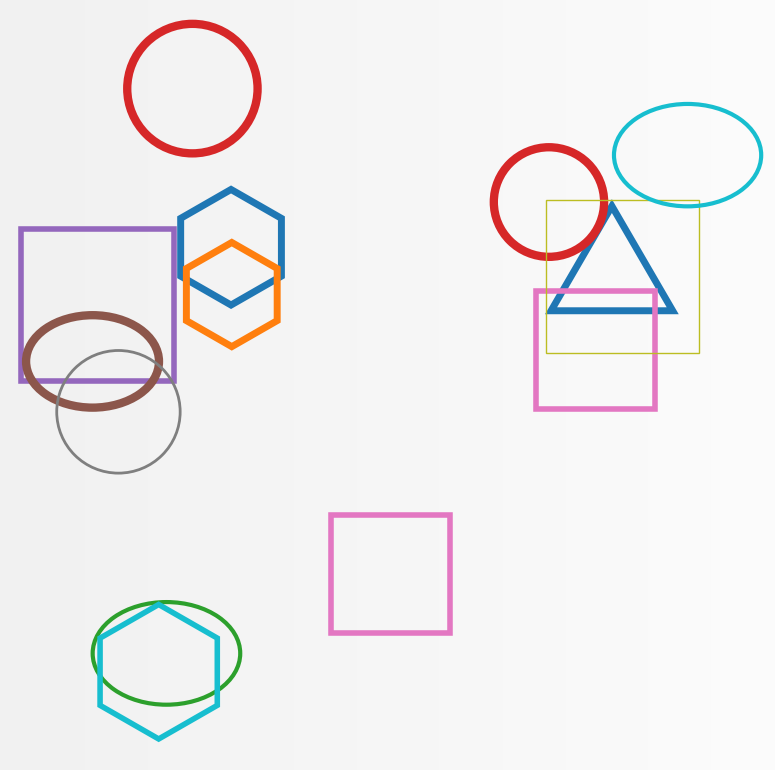[{"shape": "triangle", "thickness": 2.5, "radius": 0.45, "center": [0.79, 0.642]}, {"shape": "hexagon", "thickness": 2.5, "radius": 0.38, "center": [0.298, 0.679]}, {"shape": "hexagon", "thickness": 2.5, "radius": 0.34, "center": [0.299, 0.617]}, {"shape": "oval", "thickness": 1.5, "radius": 0.48, "center": [0.215, 0.151]}, {"shape": "circle", "thickness": 3, "radius": 0.36, "center": [0.708, 0.738]}, {"shape": "circle", "thickness": 3, "radius": 0.42, "center": [0.248, 0.885]}, {"shape": "square", "thickness": 2, "radius": 0.49, "center": [0.126, 0.604]}, {"shape": "oval", "thickness": 3, "radius": 0.43, "center": [0.119, 0.531]}, {"shape": "square", "thickness": 2, "radius": 0.38, "center": [0.768, 0.545]}, {"shape": "square", "thickness": 2, "radius": 0.38, "center": [0.504, 0.255]}, {"shape": "circle", "thickness": 1, "radius": 0.4, "center": [0.153, 0.465]}, {"shape": "square", "thickness": 0.5, "radius": 0.5, "center": [0.803, 0.641]}, {"shape": "oval", "thickness": 1.5, "radius": 0.47, "center": [0.887, 0.799]}, {"shape": "hexagon", "thickness": 2, "radius": 0.44, "center": [0.205, 0.128]}]